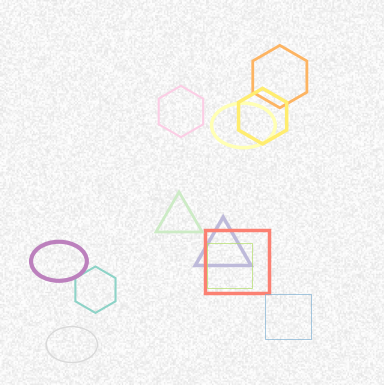[{"shape": "hexagon", "thickness": 1.5, "radius": 0.3, "center": [0.248, 0.248]}, {"shape": "oval", "thickness": 2.5, "radius": 0.41, "center": [0.632, 0.674]}, {"shape": "triangle", "thickness": 2.5, "radius": 0.42, "center": [0.58, 0.352]}, {"shape": "square", "thickness": 2.5, "radius": 0.41, "center": [0.616, 0.321]}, {"shape": "square", "thickness": 0.5, "radius": 0.29, "center": [0.748, 0.177]}, {"shape": "hexagon", "thickness": 2, "radius": 0.41, "center": [0.727, 0.801]}, {"shape": "square", "thickness": 0.5, "radius": 0.29, "center": [0.596, 0.311]}, {"shape": "hexagon", "thickness": 1.5, "radius": 0.33, "center": [0.47, 0.71]}, {"shape": "oval", "thickness": 1, "radius": 0.33, "center": [0.187, 0.105]}, {"shape": "oval", "thickness": 3, "radius": 0.36, "center": [0.153, 0.321]}, {"shape": "triangle", "thickness": 2, "radius": 0.35, "center": [0.465, 0.432]}, {"shape": "hexagon", "thickness": 2.5, "radius": 0.36, "center": [0.682, 0.698]}]